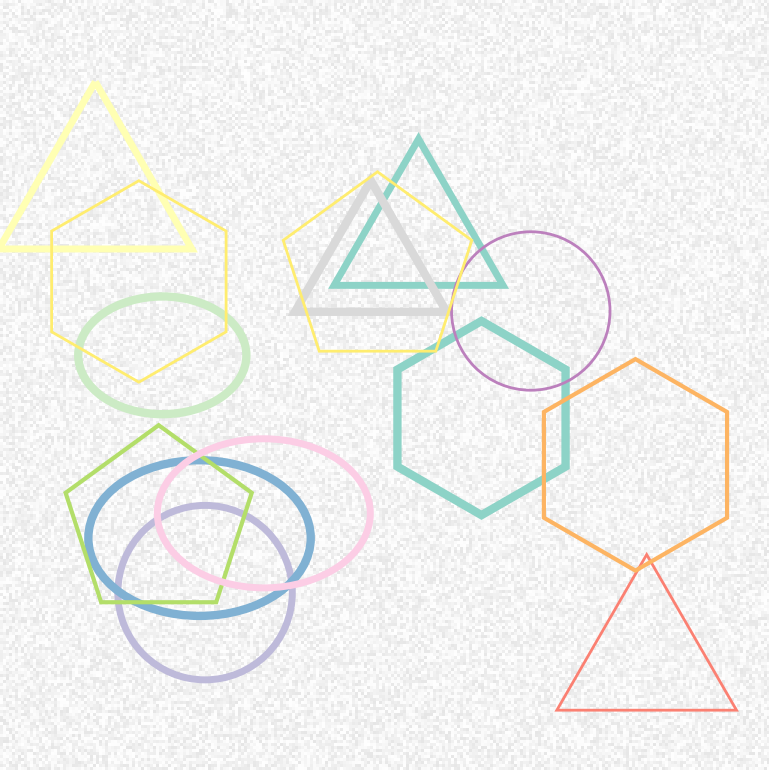[{"shape": "hexagon", "thickness": 3, "radius": 0.63, "center": [0.625, 0.457]}, {"shape": "triangle", "thickness": 2.5, "radius": 0.63, "center": [0.544, 0.693]}, {"shape": "triangle", "thickness": 2.5, "radius": 0.72, "center": [0.124, 0.749]}, {"shape": "circle", "thickness": 2.5, "radius": 0.57, "center": [0.266, 0.23]}, {"shape": "triangle", "thickness": 1, "radius": 0.67, "center": [0.84, 0.145]}, {"shape": "oval", "thickness": 3, "radius": 0.72, "center": [0.259, 0.301]}, {"shape": "hexagon", "thickness": 1.5, "radius": 0.69, "center": [0.825, 0.396]}, {"shape": "pentagon", "thickness": 1.5, "radius": 0.64, "center": [0.206, 0.321]}, {"shape": "oval", "thickness": 2.5, "radius": 0.69, "center": [0.343, 0.333]}, {"shape": "triangle", "thickness": 3, "radius": 0.57, "center": [0.482, 0.652]}, {"shape": "circle", "thickness": 1, "radius": 0.51, "center": [0.689, 0.596]}, {"shape": "oval", "thickness": 3, "radius": 0.55, "center": [0.211, 0.539]}, {"shape": "pentagon", "thickness": 1, "radius": 0.64, "center": [0.49, 0.648]}, {"shape": "hexagon", "thickness": 1, "radius": 0.65, "center": [0.18, 0.634]}]